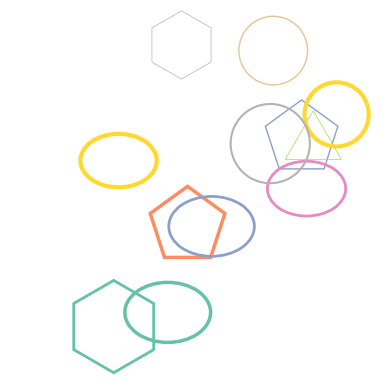[{"shape": "oval", "thickness": 2.5, "radius": 0.56, "center": [0.436, 0.189]}, {"shape": "hexagon", "thickness": 2, "radius": 0.6, "center": [0.295, 0.152]}, {"shape": "pentagon", "thickness": 2.5, "radius": 0.51, "center": [0.487, 0.414]}, {"shape": "pentagon", "thickness": 1, "radius": 0.5, "center": [0.783, 0.641]}, {"shape": "oval", "thickness": 2, "radius": 0.56, "center": [0.55, 0.412]}, {"shape": "oval", "thickness": 2, "radius": 0.51, "center": [0.796, 0.51]}, {"shape": "triangle", "thickness": 0.5, "radius": 0.42, "center": [0.814, 0.628]}, {"shape": "oval", "thickness": 3, "radius": 0.5, "center": [0.308, 0.583]}, {"shape": "circle", "thickness": 3, "radius": 0.42, "center": [0.874, 0.703]}, {"shape": "circle", "thickness": 1, "radius": 0.45, "center": [0.71, 0.869]}, {"shape": "circle", "thickness": 1.5, "radius": 0.51, "center": [0.702, 0.627]}, {"shape": "hexagon", "thickness": 0.5, "radius": 0.44, "center": [0.471, 0.883]}]